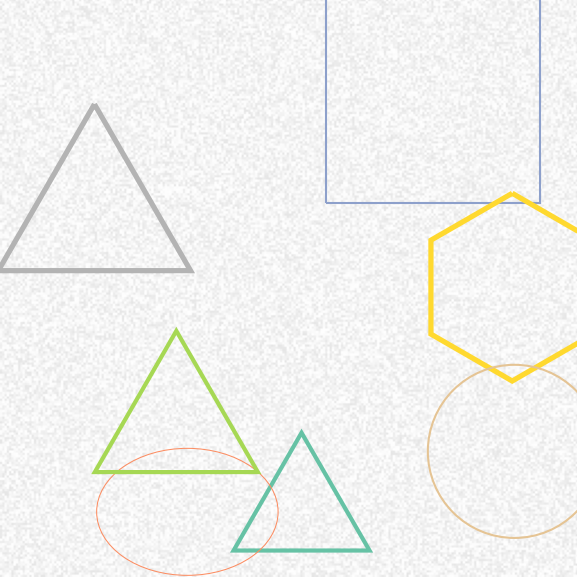[{"shape": "triangle", "thickness": 2, "radius": 0.68, "center": [0.522, 0.114]}, {"shape": "oval", "thickness": 0.5, "radius": 0.79, "center": [0.324, 0.113]}, {"shape": "square", "thickness": 1, "radius": 0.93, "center": [0.75, 0.833]}, {"shape": "triangle", "thickness": 2, "radius": 0.81, "center": [0.305, 0.263]}, {"shape": "hexagon", "thickness": 2.5, "radius": 0.81, "center": [0.887, 0.502]}, {"shape": "circle", "thickness": 1, "radius": 0.75, "center": [0.891, 0.218]}, {"shape": "triangle", "thickness": 2.5, "radius": 0.96, "center": [0.164, 0.627]}]